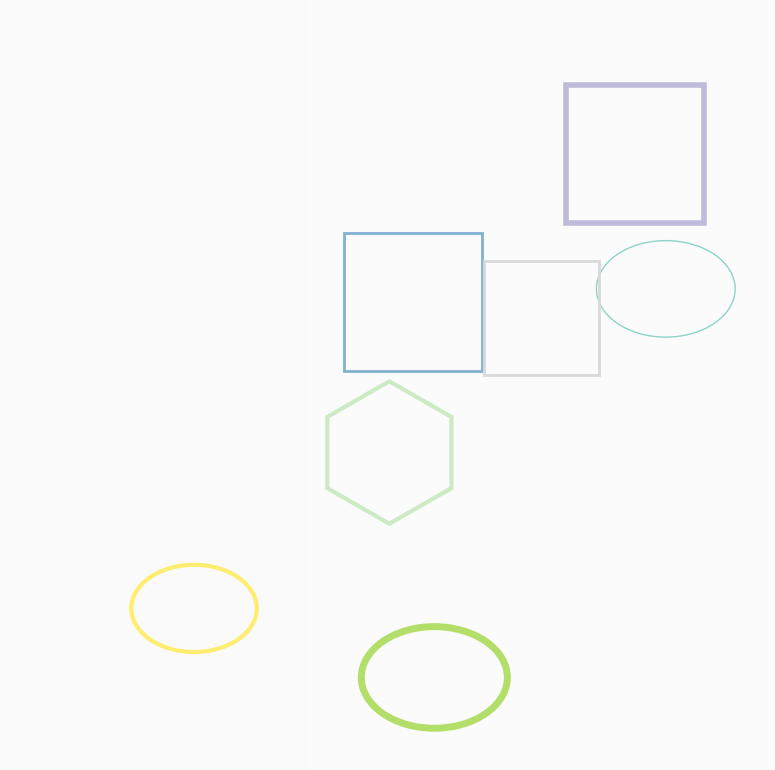[{"shape": "oval", "thickness": 0.5, "radius": 0.45, "center": [0.859, 0.625]}, {"shape": "square", "thickness": 2, "radius": 0.45, "center": [0.819, 0.8]}, {"shape": "square", "thickness": 1, "radius": 0.45, "center": [0.533, 0.607]}, {"shape": "oval", "thickness": 2.5, "radius": 0.47, "center": [0.56, 0.12]}, {"shape": "square", "thickness": 1, "radius": 0.37, "center": [0.699, 0.587]}, {"shape": "hexagon", "thickness": 1.5, "radius": 0.46, "center": [0.502, 0.412]}, {"shape": "oval", "thickness": 1.5, "radius": 0.4, "center": [0.25, 0.21]}]